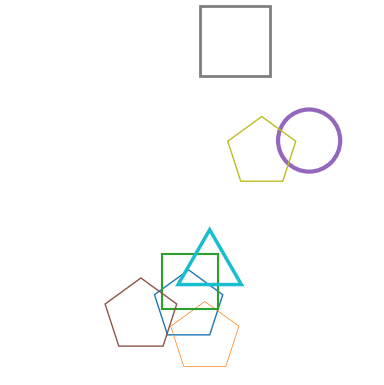[{"shape": "pentagon", "thickness": 1, "radius": 0.47, "center": [0.49, 0.206]}, {"shape": "pentagon", "thickness": 0.5, "radius": 0.47, "center": [0.532, 0.124]}, {"shape": "square", "thickness": 1.5, "radius": 0.36, "center": [0.493, 0.269]}, {"shape": "circle", "thickness": 3, "radius": 0.4, "center": [0.803, 0.635]}, {"shape": "pentagon", "thickness": 1, "radius": 0.49, "center": [0.366, 0.18]}, {"shape": "square", "thickness": 2, "radius": 0.45, "center": [0.61, 0.894]}, {"shape": "pentagon", "thickness": 1, "radius": 0.46, "center": [0.68, 0.604]}, {"shape": "triangle", "thickness": 2.5, "radius": 0.47, "center": [0.545, 0.308]}]